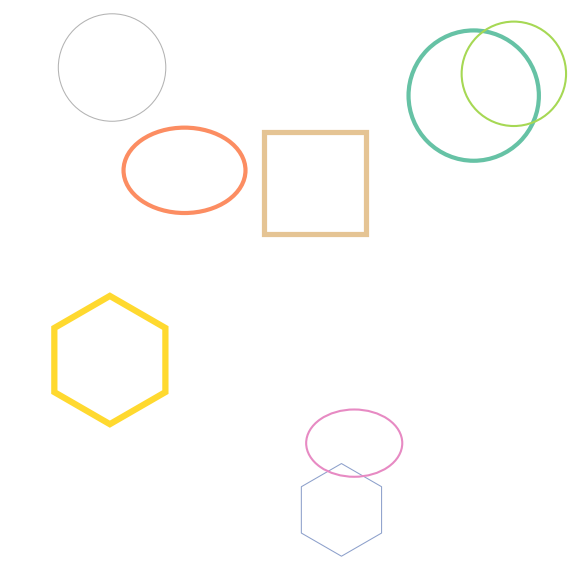[{"shape": "circle", "thickness": 2, "radius": 0.56, "center": [0.82, 0.834]}, {"shape": "oval", "thickness": 2, "radius": 0.53, "center": [0.32, 0.704]}, {"shape": "hexagon", "thickness": 0.5, "radius": 0.4, "center": [0.591, 0.116]}, {"shape": "oval", "thickness": 1, "radius": 0.42, "center": [0.613, 0.232]}, {"shape": "circle", "thickness": 1, "radius": 0.45, "center": [0.89, 0.871]}, {"shape": "hexagon", "thickness": 3, "radius": 0.56, "center": [0.19, 0.376]}, {"shape": "square", "thickness": 2.5, "radius": 0.44, "center": [0.545, 0.682]}, {"shape": "circle", "thickness": 0.5, "radius": 0.47, "center": [0.194, 0.882]}]